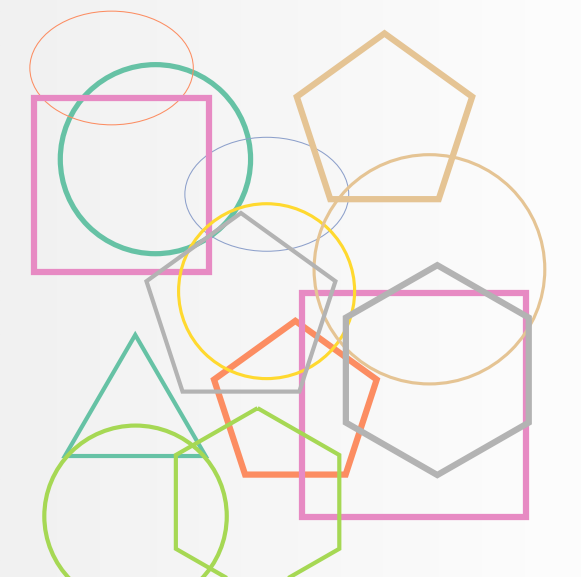[{"shape": "triangle", "thickness": 2, "radius": 0.7, "center": [0.233, 0.279]}, {"shape": "circle", "thickness": 2.5, "radius": 0.82, "center": [0.267, 0.724]}, {"shape": "oval", "thickness": 0.5, "radius": 0.7, "center": [0.192, 0.881]}, {"shape": "pentagon", "thickness": 3, "radius": 0.74, "center": [0.508, 0.296]}, {"shape": "oval", "thickness": 0.5, "radius": 0.7, "center": [0.459, 0.663]}, {"shape": "square", "thickness": 3, "radius": 0.97, "center": [0.712, 0.298]}, {"shape": "square", "thickness": 3, "radius": 0.75, "center": [0.209, 0.679]}, {"shape": "circle", "thickness": 2, "radius": 0.78, "center": [0.233, 0.105]}, {"shape": "hexagon", "thickness": 2, "radius": 0.81, "center": [0.443, 0.13]}, {"shape": "circle", "thickness": 1.5, "radius": 0.76, "center": [0.459, 0.495]}, {"shape": "circle", "thickness": 1.5, "radius": 0.99, "center": [0.739, 0.533]}, {"shape": "pentagon", "thickness": 3, "radius": 0.79, "center": [0.661, 0.783]}, {"shape": "hexagon", "thickness": 3, "radius": 0.91, "center": [0.752, 0.358]}, {"shape": "pentagon", "thickness": 2, "radius": 0.85, "center": [0.415, 0.459]}]